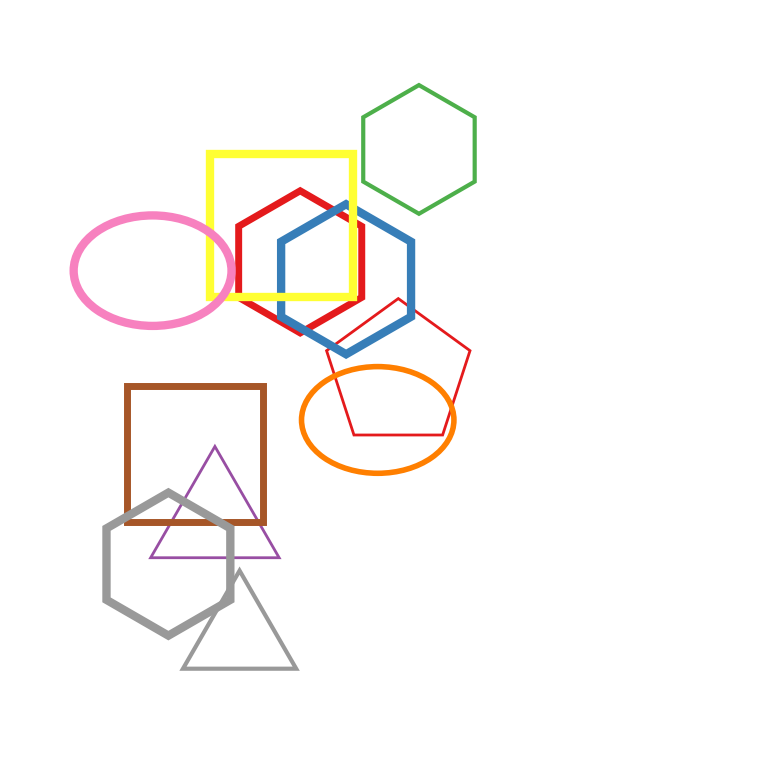[{"shape": "hexagon", "thickness": 2.5, "radius": 0.46, "center": [0.39, 0.66]}, {"shape": "pentagon", "thickness": 1, "radius": 0.49, "center": [0.517, 0.514]}, {"shape": "hexagon", "thickness": 3, "radius": 0.49, "center": [0.449, 0.637]}, {"shape": "hexagon", "thickness": 1.5, "radius": 0.42, "center": [0.544, 0.806]}, {"shape": "triangle", "thickness": 1, "radius": 0.48, "center": [0.279, 0.324]}, {"shape": "oval", "thickness": 2, "radius": 0.49, "center": [0.491, 0.455]}, {"shape": "square", "thickness": 3, "radius": 0.47, "center": [0.365, 0.707]}, {"shape": "square", "thickness": 2.5, "radius": 0.44, "center": [0.253, 0.411]}, {"shape": "oval", "thickness": 3, "radius": 0.51, "center": [0.198, 0.648]}, {"shape": "triangle", "thickness": 1.5, "radius": 0.42, "center": [0.311, 0.174]}, {"shape": "hexagon", "thickness": 3, "radius": 0.46, "center": [0.219, 0.267]}]